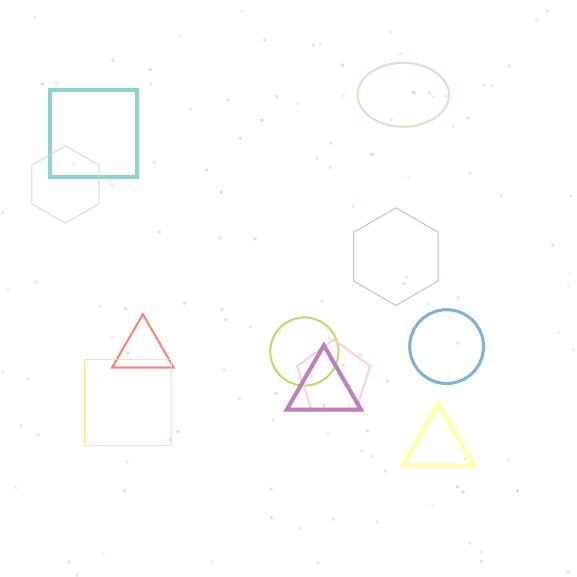[{"shape": "square", "thickness": 2, "radius": 0.37, "center": [0.162, 0.768]}, {"shape": "triangle", "thickness": 2.5, "radius": 0.36, "center": [0.759, 0.229]}, {"shape": "hexagon", "thickness": 0.5, "radius": 0.42, "center": [0.686, 0.555]}, {"shape": "triangle", "thickness": 1, "radius": 0.31, "center": [0.247, 0.393]}, {"shape": "circle", "thickness": 1.5, "radius": 0.32, "center": [0.773, 0.399]}, {"shape": "circle", "thickness": 1, "radius": 0.3, "center": [0.527, 0.39]}, {"shape": "pentagon", "thickness": 1, "radius": 0.33, "center": [0.578, 0.345]}, {"shape": "hexagon", "thickness": 0.5, "radius": 0.34, "center": [0.113, 0.68]}, {"shape": "triangle", "thickness": 2, "radius": 0.37, "center": [0.561, 0.327]}, {"shape": "oval", "thickness": 1, "radius": 0.4, "center": [0.698, 0.835]}, {"shape": "square", "thickness": 0.5, "radius": 0.37, "center": [0.221, 0.303]}]